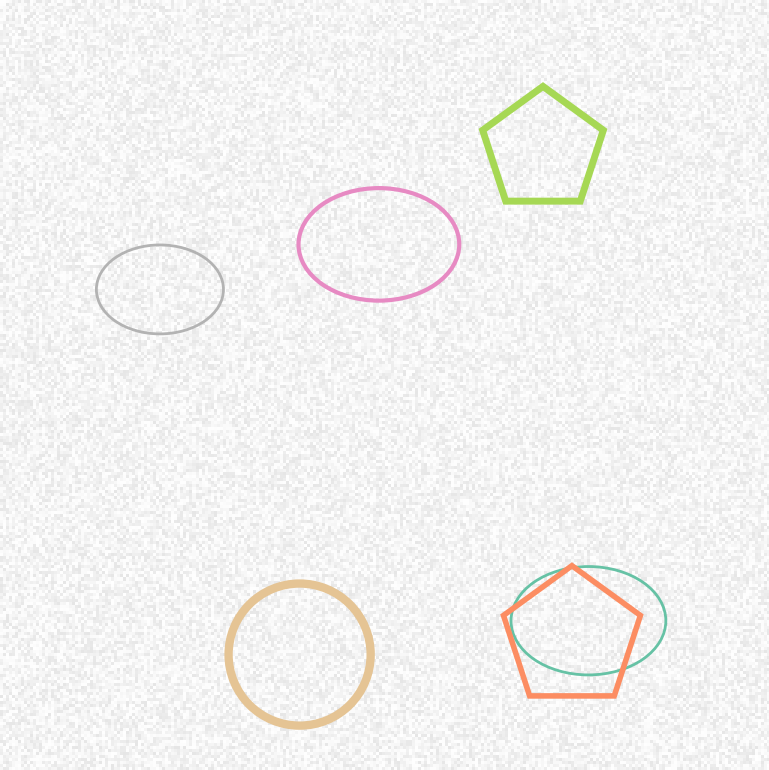[{"shape": "oval", "thickness": 1, "radius": 0.5, "center": [0.764, 0.194]}, {"shape": "pentagon", "thickness": 2, "radius": 0.47, "center": [0.743, 0.172]}, {"shape": "oval", "thickness": 1.5, "radius": 0.52, "center": [0.492, 0.683]}, {"shape": "pentagon", "thickness": 2.5, "radius": 0.41, "center": [0.705, 0.805]}, {"shape": "circle", "thickness": 3, "radius": 0.46, "center": [0.389, 0.15]}, {"shape": "oval", "thickness": 1, "radius": 0.41, "center": [0.208, 0.624]}]